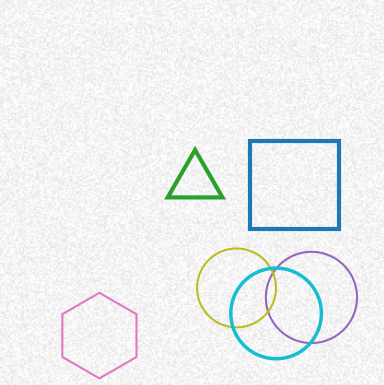[{"shape": "square", "thickness": 3, "radius": 0.58, "center": [0.765, 0.52]}, {"shape": "triangle", "thickness": 3, "radius": 0.41, "center": [0.507, 0.528]}, {"shape": "circle", "thickness": 1.5, "radius": 0.59, "center": [0.809, 0.227]}, {"shape": "hexagon", "thickness": 1.5, "radius": 0.56, "center": [0.258, 0.128]}, {"shape": "circle", "thickness": 1.5, "radius": 0.51, "center": [0.614, 0.252]}, {"shape": "circle", "thickness": 2.5, "radius": 0.59, "center": [0.717, 0.186]}]